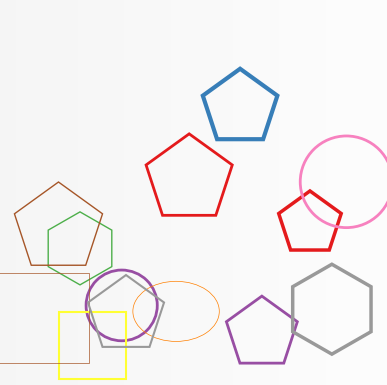[{"shape": "pentagon", "thickness": 2.5, "radius": 0.42, "center": [0.8, 0.419]}, {"shape": "pentagon", "thickness": 2, "radius": 0.58, "center": [0.488, 0.535]}, {"shape": "pentagon", "thickness": 3, "radius": 0.51, "center": [0.62, 0.72]}, {"shape": "hexagon", "thickness": 1, "radius": 0.47, "center": [0.206, 0.355]}, {"shape": "pentagon", "thickness": 2, "radius": 0.48, "center": [0.676, 0.135]}, {"shape": "circle", "thickness": 2, "radius": 0.46, "center": [0.314, 0.207]}, {"shape": "oval", "thickness": 0.5, "radius": 0.56, "center": [0.454, 0.191]}, {"shape": "square", "thickness": 1.5, "radius": 0.43, "center": [0.239, 0.103]}, {"shape": "square", "thickness": 0.5, "radius": 0.58, "center": [0.113, 0.174]}, {"shape": "pentagon", "thickness": 1, "radius": 0.6, "center": [0.151, 0.408]}, {"shape": "circle", "thickness": 2, "radius": 0.6, "center": [0.894, 0.528]}, {"shape": "pentagon", "thickness": 1.5, "radius": 0.52, "center": [0.325, 0.182]}, {"shape": "hexagon", "thickness": 2.5, "radius": 0.58, "center": [0.856, 0.197]}]